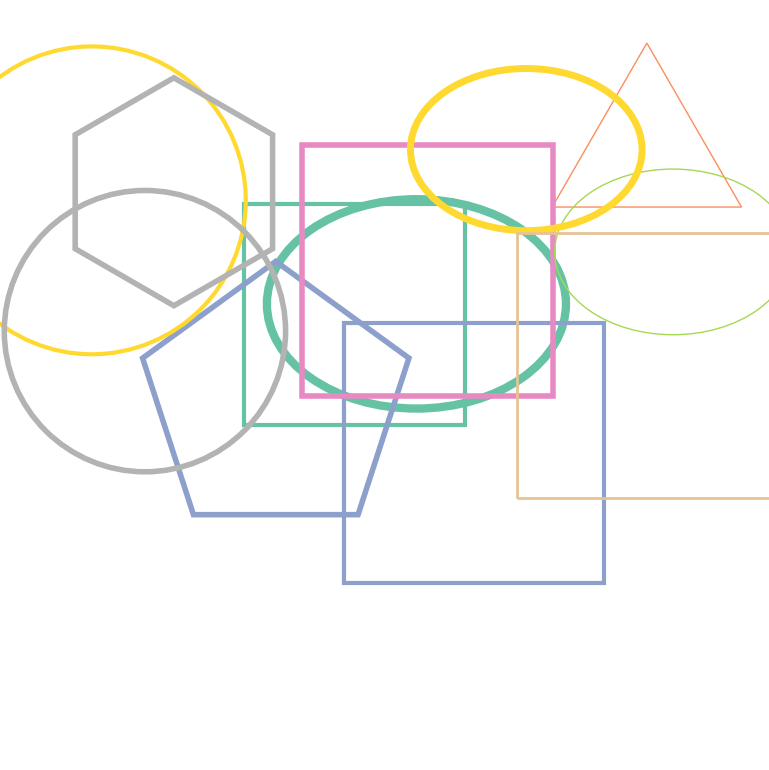[{"shape": "square", "thickness": 1.5, "radius": 0.72, "center": [0.461, 0.592]}, {"shape": "oval", "thickness": 3, "radius": 0.97, "center": [0.541, 0.605]}, {"shape": "triangle", "thickness": 0.5, "radius": 0.71, "center": [0.84, 0.802]}, {"shape": "square", "thickness": 1.5, "radius": 0.84, "center": [0.615, 0.412]}, {"shape": "pentagon", "thickness": 2, "radius": 0.91, "center": [0.358, 0.479]}, {"shape": "square", "thickness": 2, "radius": 0.81, "center": [0.555, 0.649]}, {"shape": "oval", "thickness": 0.5, "radius": 0.77, "center": [0.874, 0.673]}, {"shape": "circle", "thickness": 1.5, "radius": 1.0, "center": [0.119, 0.74]}, {"shape": "oval", "thickness": 2.5, "radius": 0.75, "center": [0.683, 0.806]}, {"shape": "square", "thickness": 1, "radius": 0.86, "center": [0.844, 0.525]}, {"shape": "circle", "thickness": 2, "radius": 0.91, "center": [0.188, 0.57]}, {"shape": "hexagon", "thickness": 2, "radius": 0.74, "center": [0.226, 0.751]}]